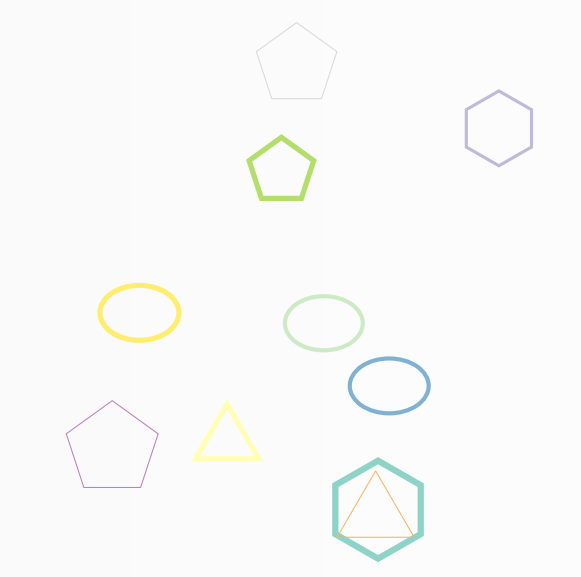[{"shape": "hexagon", "thickness": 3, "radius": 0.42, "center": [0.65, 0.117]}, {"shape": "triangle", "thickness": 2.5, "radius": 0.31, "center": [0.391, 0.236]}, {"shape": "hexagon", "thickness": 1.5, "radius": 0.32, "center": [0.858, 0.777]}, {"shape": "oval", "thickness": 2, "radius": 0.34, "center": [0.67, 0.331]}, {"shape": "triangle", "thickness": 0.5, "radius": 0.38, "center": [0.646, 0.107]}, {"shape": "pentagon", "thickness": 2.5, "radius": 0.29, "center": [0.484, 0.703]}, {"shape": "pentagon", "thickness": 0.5, "radius": 0.36, "center": [0.51, 0.887]}, {"shape": "pentagon", "thickness": 0.5, "radius": 0.42, "center": [0.193, 0.222]}, {"shape": "oval", "thickness": 2, "radius": 0.33, "center": [0.557, 0.439]}, {"shape": "oval", "thickness": 2.5, "radius": 0.34, "center": [0.24, 0.457]}]